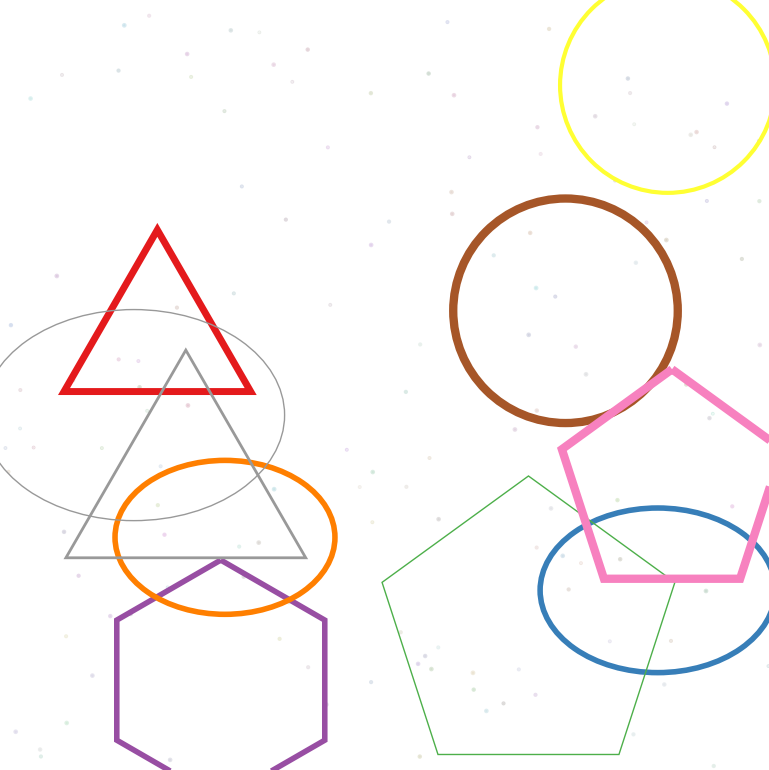[{"shape": "triangle", "thickness": 2.5, "radius": 0.7, "center": [0.204, 0.561]}, {"shape": "oval", "thickness": 2, "radius": 0.76, "center": [0.854, 0.233]}, {"shape": "pentagon", "thickness": 0.5, "radius": 1.0, "center": [0.686, 0.182]}, {"shape": "hexagon", "thickness": 2, "radius": 0.78, "center": [0.287, 0.117]}, {"shape": "oval", "thickness": 2, "radius": 0.71, "center": [0.292, 0.302]}, {"shape": "circle", "thickness": 1.5, "radius": 0.7, "center": [0.867, 0.889]}, {"shape": "circle", "thickness": 3, "radius": 0.73, "center": [0.734, 0.596]}, {"shape": "pentagon", "thickness": 3, "radius": 0.75, "center": [0.873, 0.37]}, {"shape": "oval", "thickness": 0.5, "radius": 0.98, "center": [0.174, 0.461]}, {"shape": "triangle", "thickness": 1, "radius": 0.9, "center": [0.241, 0.365]}]